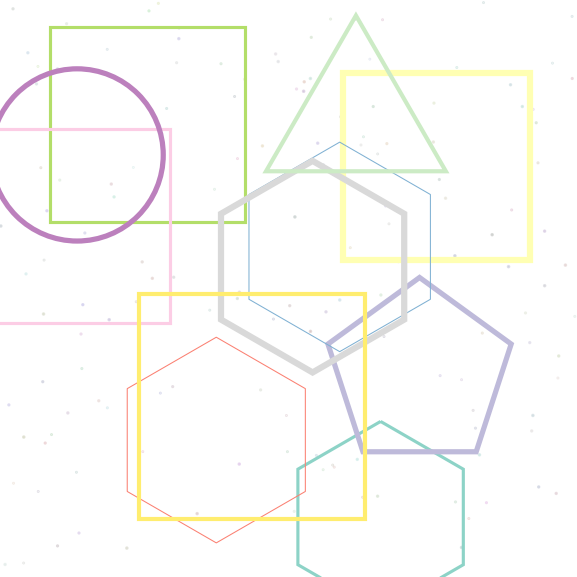[{"shape": "hexagon", "thickness": 1.5, "radius": 0.83, "center": [0.659, 0.104]}, {"shape": "square", "thickness": 3, "radius": 0.81, "center": [0.756, 0.711]}, {"shape": "pentagon", "thickness": 2.5, "radius": 0.83, "center": [0.727, 0.352]}, {"shape": "hexagon", "thickness": 0.5, "radius": 0.89, "center": [0.375, 0.237]}, {"shape": "hexagon", "thickness": 0.5, "radius": 0.91, "center": [0.588, 0.572]}, {"shape": "square", "thickness": 1.5, "radius": 0.84, "center": [0.256, 0.784]}, {"shape": "square", "thickness": 1.5, "radius": 0.84, "center": [0.126, 0.608]}, {"shape": "hexagon", "thickness": 3, "radius": 0.92, "center": [0.541, 0.537]}, {"shape": "circle", "thickness": 2.5, "radius": 0.75, "center": [0.134, 0.731]}, {"shape": "triangle", "thickness": 2, "radius": 0.9, "center": [0.616, 0.792]}, {"shape": "square", "thickness": 2, "radius": 0.98, "center": [0.436, 0.295]}]